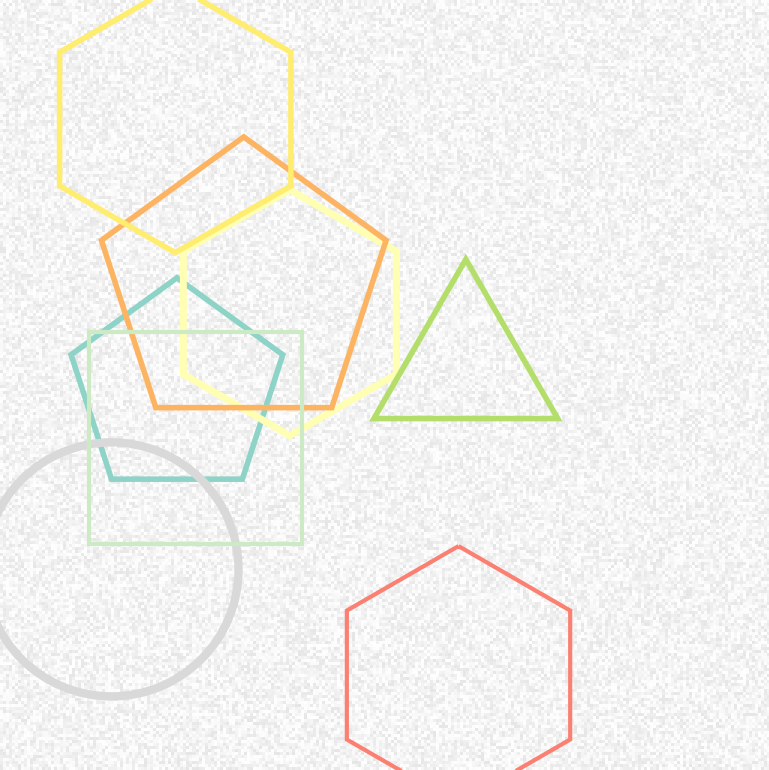[{"shape": "pentagon", "thickness": 2, "radius": 0.72, "center": [0.23, 0.495]}, {"shape": "hexagon", "thickness": 2.5, "radius": 0.8, "center": [0.376, 0.594]}, {"shape": "hexagon", "thickness": 1.5, "radius": 0.84, "center": [0.595, 0.123]}, {"shape": "pentagon", "thickness": 2, "radius": 0.97, "center": [0.317, 0.628]}, {"shape": "triangle", "thickness": 2, "radius": 0.69, "center": [0.605, 0.525]}, {"shape": "circle", "thickness": 3, "radius": 0.82, "center": [0.145, 0.261]}, {"shape": "square", "thickness": 1.5, "radius": 0.69, "center": [0.254, 0.431]}, {"shape": "hexagon", "thickness": 2, "radius": 0.87, "center": [0.228, 0.845]}]